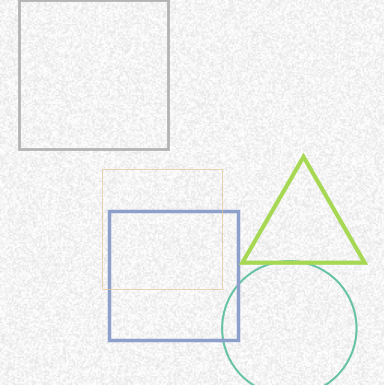[{"shape": "circle", "thickness": 1.5, "radius": 0.87, "center": [0.752, 0.147]}, {"shape": "square", "thickness": 2.5, "radius": 0.84, "center": [0.45, 0.284]}, {"shape": "triangle", "thickness": 3, "radius": 0.92, "center": [0.788, 0.409]}, {"shape": "square", "thickness": 0.5, "radius": 0.78, "center": [0.42, 0.405]}, {"shape": "square", "thickness": 2, "radius": 0.97, "center": [0.243, 0.806]}]